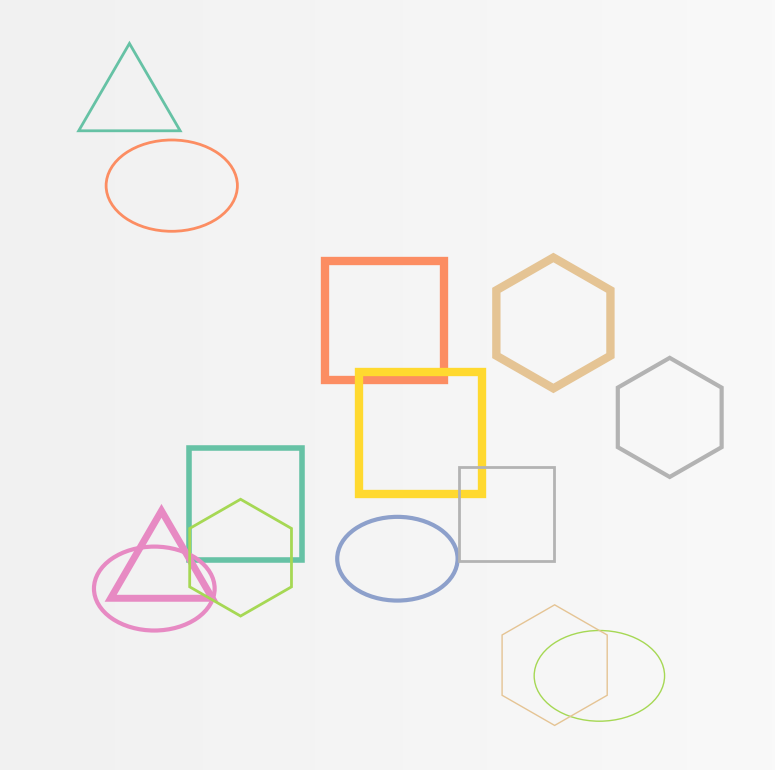[{"shape": "square", "thickness": 2, "radius": 0.37, "center": [0.317, 0.345]}, {"shape": "triangle", "thickness": 1, "radius": 0.38, "center": [0.167, 0.868]}, {"shape": "oval", "thickness": 1, "radius": 0.42, "center": [0.222, 0.759]}, {"shape": "square", "thickness": 3, "radius": 0.38, "center": [0.496, 0.584]}, {"shape": "oval", "thickness": 1.5, "radius": 0.39, "center": [0.513, 0.274]}, {"shape": "triangle", "thickness": 2.5, "radius": 0.38, "center": [0.208, 0.261]}, {"shape": "oval", "thickness": 1.5, "radius": 0.39, "center": [0.199, 0.236]}, {"shape": "hexagon", "thickness": 1, "radius": 0.38, "center": [0.31, 0.276]}, {"shape": "oval", "thickness": 0.5, "radius": 0.42, "center": [0.773, 0.122]}, {"shape": "square", "thickness": 3, "radius": 0.4, "center": [0.543, 0.438]}, {"shape": "hexagon", "thickness": 0.5, "radius": 0.39, "center": [0.716, 0.136]}, {"shape": "hexagon", "thickness": 3, "radius": 0.42, "center": [0.714, 0.581]}, {"shape": "hexagon", "thickness": 1.5, "radius": 0.39, "center": [0.864, 0.458]}, {"shape": "square", "thickness": 1, "radius": 0.31, "center": [0.654, 0.333]}]